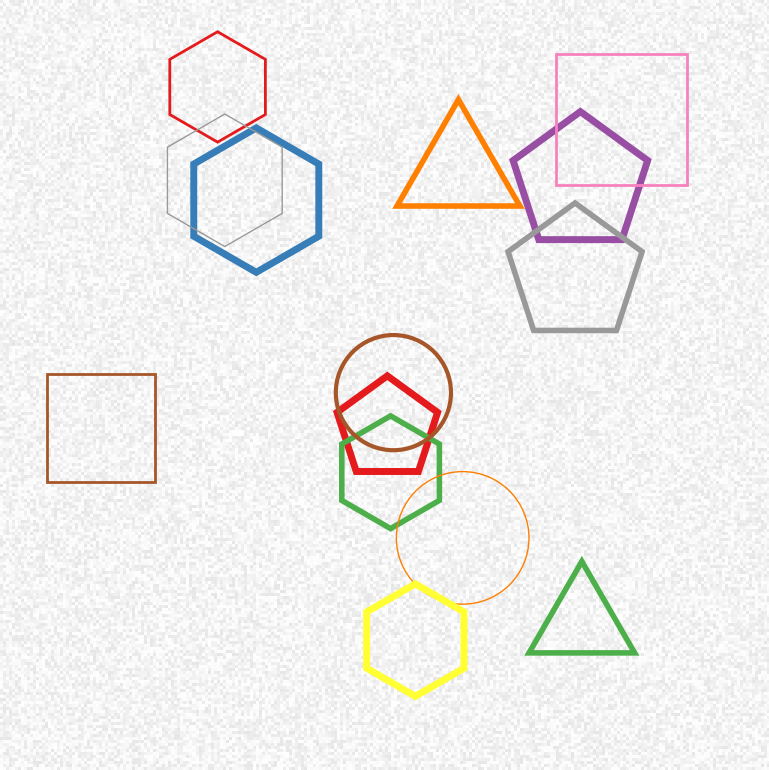[{"shape": "pentagon", "thickness": 2.5, "radius": 0.34, "center": [0.503, 0.443]}, {"shape": "hexagon", "thickness": 1, "radius": 0.36, "center": [0.283, 0.887]}, {"shape": "hexagon", "thickness": 2.5, "radius": 0.47, "center": [0.333, 0.74]}, {"shape": "triangle", "thickness": 2, "radius": 0.4, "center": [0.756, 0.192]}, {"shape": "hexagon", "thickness": 2, "radius": 0.37, "center": [0.507, 0.387]}, {"shape": "pentagon", "thickness": 2.5, "radius": 0.46, "center": [0.754, 0.763]}, {"shape": "triangle", "thickness": 2, "radius": 0.46, "center": [0.595, 0.779]}, {"shape": "circle", "thickness": 0.5, "radius": 0.43, "center": [0.601, 0.301]}, {"shape": "hexagon", "thickness": 2.5, "radius": 0.37, "center": [0.539, 0.169]}, {"shape": "circle", "thickness": 1.5, "radius": 0.37, "center": [0.511, 0.49]}, {"shape": "square", "thickness": 1, "radius": 0.35, "center": [0.131, 0.444]}, {"shape": "square", "thickness": 1, "radius": 0.42, "center": [0.807, 0.845]}, {"shape": "pentagon", "thickness": 2, "radius": 0.46, "center": [0.747, 0.645]}, {"shape": "hexagon", "thickness": 0.5, "radius": 0.43, "center": [0.292, 0.766]}]